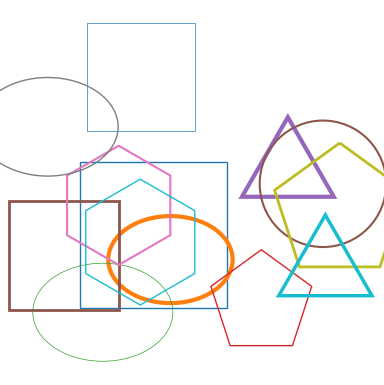[{"shape": "square", "thickness": 1, "radius": 0.95, "center": [0.399, 0.39]}, {"shape": "square", "thickness": 0.5, "radius": 0.7, "center": [0.367, 0.799]}, {"shape": "oval", "thickness": 3, "radius": 0.81, "center": [0.443, 0.326]}, {"shape": "oval", "thickness": 0.5, "radius": 0.91, "center": [0.267, 0.189]}, {"shape": "pentagon", "thickness": 1, "radius": 0.69, "center": [0.679, 0.214]}, {"shape": "triangle", "thickness": 3, "radius": 0.69, "center": [0.748, 0.558]}, {"shape": "square", "thickness": 2, "radius": 0.71, "center": [0.167, 0.336]}, {"shape": "circle", "thickness": 1.5, "radius": 0.82, "center": [0.839, 0.523]}, {"shape": "hexagon", "thickness": 1.5, "radius": 0.77, "center": [0.308, 0.467]}, {"shape": "oval", "thickness": 1, "radius": 0.91, "center": [0.124, 0.671]}, {"shape": "pentagon", "thickness": 2, "radius": 0.89, "center": [0.882, 0.451]}, {"shape": "hexagon", "thickness": 1, "radius": 0.82, "center": [0.364, 0.371]}, {"shape": "triangle", "thickness": 2.5, "radius": 0.7, "center": [0.845, 0.302]}]